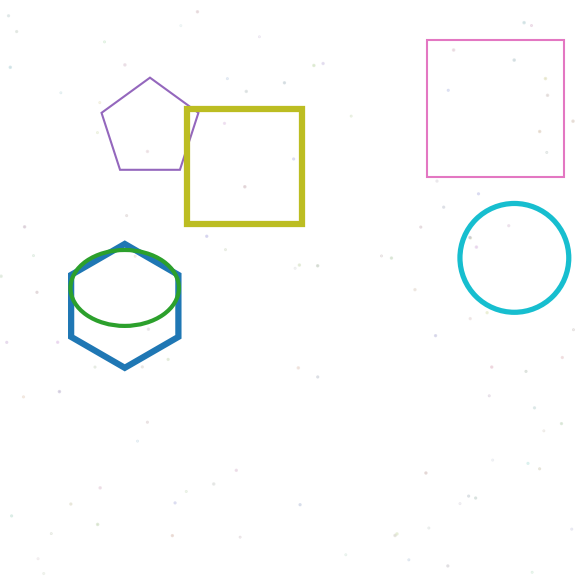[{"shape": "hexagon", "thickness": 3, "radius": 0.54, "center": [0.216, 0.469]}, {"shape": "oval", "thickness": 2, "radius": 0.47, "center": [0.216, 0.501]}, {"shape": "pentagon", "thickness": 1, "radius": 0.44, "center": [0.26, 0.776]}, {"shape": "square", "thickness": 1, "radius": 0.59, "center": [0.858, 0.811]}, {"shape": "square", "thickness": 3, "radius": 0.5, "center": [0.423, 0.711]}, {"shape": "circle", "thickness": 2.5, "radius": 0.47, "center": [0.891, 0.553]}]